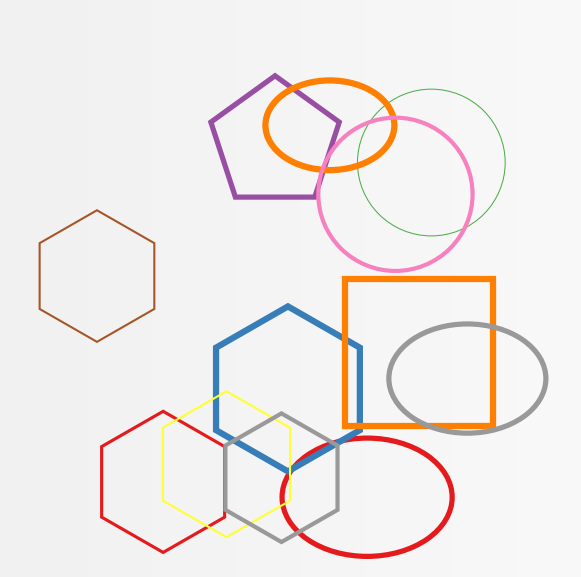[{"shape": "hexagon", "thickness": 1.5, "radius": 0.61, "center": [0.281, 0.165]}, {"shape": "oval", "thickness": 2.5, "radius": 0.73, "center": [0.632, 0.138]}, {"shape": "hexagon", "thickness": 3, "radius": 0.71, "center": [0.495, 0.326]}, {"shape": "circle", "thickness": 0.5, "radius": 0.64, "center": [0.742, 0.718]}, {"shape": "pentagon", "thickness": 2.5, "radius": 0.58, "center": [0.473, 0.752]}, {"shape": "square", "thickness": 3, "radius": 0.64, "center": [0.721, 0.389]}, {"shape": "oval", "thickness": 3, "radius": 0.55, "center": [0.568, 0.782]}, {"shape": "hexagon", "thickness": 1, "radius": 0.63, "center": [0.39, 0.195]}, {"shape": "hexagon", "thickness": 1, "radius": 0.57, "center": [0.167, 0.521]}, {"shape": "circle", "thickness": 2, "radius": 0.66, "center": [0.68, 0.663]}, {"shape": "hexagon", "thickness": 2, "radius": 0.56, "center": [0.484, 0.172]}, {"shape": "oval", "thickness": 2.5, "radius": 0.68, "center": [0.804, 0.344]}]